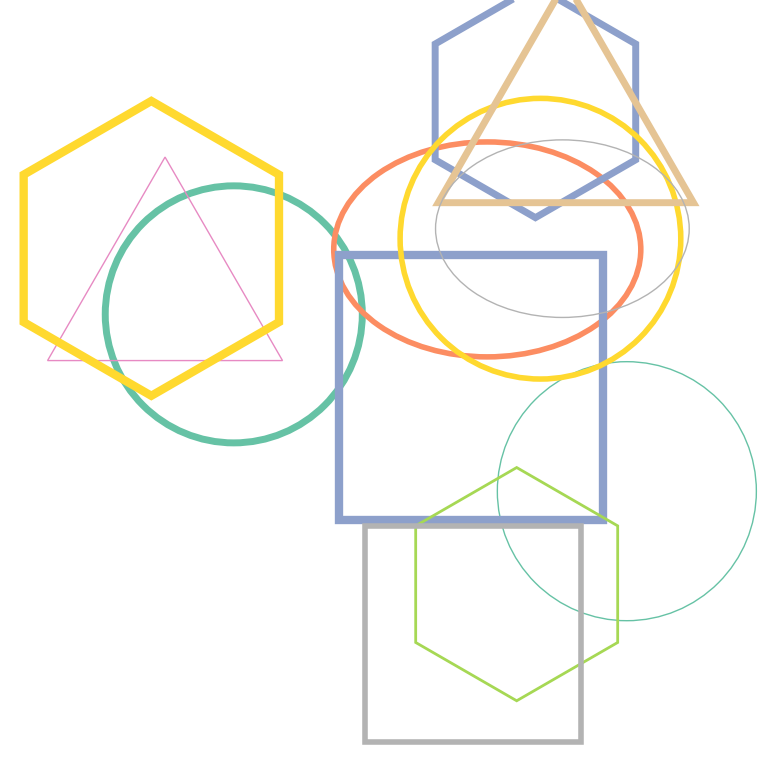[{"shape": "circle", "thickness": 0.5, "radius": 0.84, "center": [0.814, 0.362]}, {"shape": "circle", "thickness": 2.5, "radius": 0.83, "center": [0.304, 0.592]}, {"shape": "oval", "thickness": 2, "radius": 1.0, "center": [0.633, 0.676]}, {"shape": "hexagon", "thickness": 2.5, "radius": 0.75, "center": [0.695, 0.868]}, {"shape": "square", "thickness": 3, "radius": 0.86, "center": [0.612, 0.497]}, {"shape": "triangle", "thickness": 0.5, "radius": 0.88, "center": [0.214, 0.62]}, {"shape": "hexagon", "thickness": 1, "radius": 0.76, "center": [0.671, 0.241]}, {"shape": "circle", "thickness": 2, "radius": 0.91, "center": [0.702, 0.69]}, {"shape": "hexagon", "thickness": 3, "radius": 0.96, "center": [0.197, 0.677]}, {"shape": "triangle", "thickness": 2.5, "radius": 0.96, "center": [0.735, 0.832]}, {"shape": "oval", "thickness": 0.5, "radius": 0.82, "center": [0.73, 0.703]}, {"shape": "square", "thickness": 2, "radius": 0.7, "center": [0.614, 0.177]}]